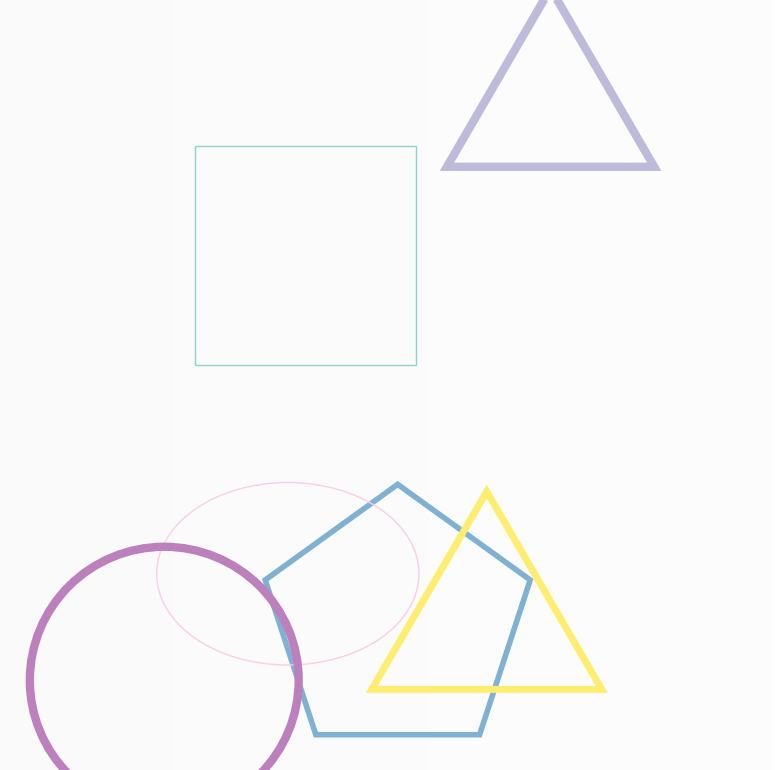[{"shape": "square", "thickness": 0.5, "radius": 0.71, "center": [0.394, 0.668]}, {"shape": "triangle", "thickness": 3, "radius": 0.77, "center": [0.71, 0.861]}, {"shape": "pentagon", "thickness": 2, "radius": 0.9, "center": [0.513, 0.191]}, {"shape": "oval", "thickness": 0.5, "radius": 0.85, "center": [0.371, 0.255]}, {"shape": "circle", "thickness": 3, "radius": 0.87, "center": [0.212, 0.116]}, {"shape": "triangle", "thickness": 2.5, "radius": 0.86, "center": [0.628, 0.19]}]